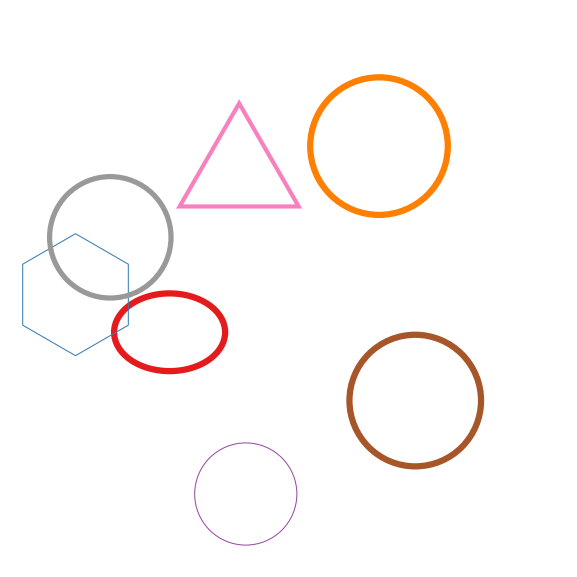[{"shape": "oval", "thickness": 3, "radius": 0.48, "center": [0.294, 0.424]}, {"shape": "hexagon", "thickness": 0.5, "radius": 0.53, "center": [0.131, 0.489]}, {"shape": "circle", "thickness": 0.5, "radius": 0.44, "center": [0.426, 0.144]}, {"shape": "circle", "thickness": 3, "radius": 0.6, "center": [0.656, 0.746]}, {"shape": "circle", "thickness": 3, "radius": 0.57, "center": [0.719, 0.306]}, {"shape": "triangle", "thickness": 2, "radius": 0.6, "center": [0.414, 0.701]}, {"shape": "circle", "thickness": 2.5, "radius": 0.53, "center": [0.191, 0.588]}]